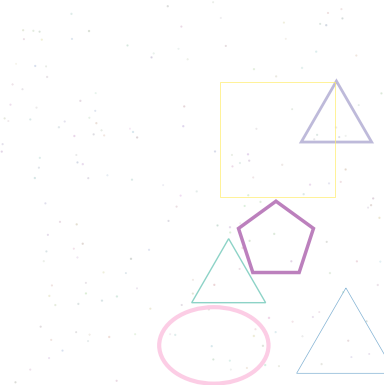[{"shape": "triangle", "thickness": 1, "radius": 0.55, "center": [0.594, 0.269]}, {"shape": "triangle", "thickness": 2, "radius": 0.53, "center": [0.874, 0.684]}, {"shape": "triangle", "thickness": 0.5, "radius": 0.74, "center": [0.898, 0.104]}, {"shape": "oval", "thickness": 3, "radius": 0.71, "center": [0.555, 0.103]}, {"shape": "pentagon", "thickness": 2.5, "radius": 0.51, "center": [0.717, 0.375]}, {"shape": "square", "thickness": 0.5, "radius": 0.74, "center": [0.722, 0.637]}]